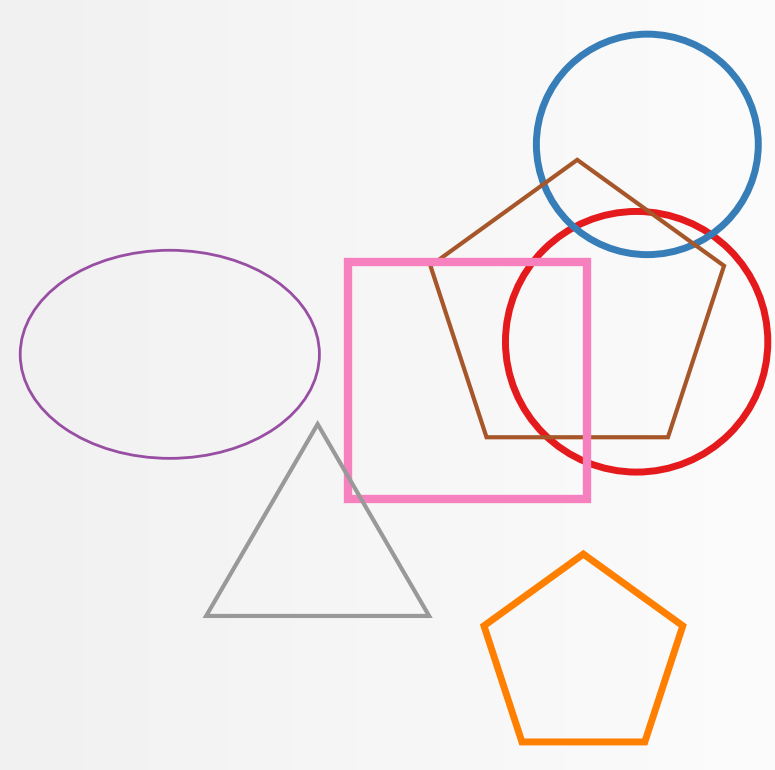[{"shape": "circle", "thickness": 2.5, "radius": 0.85, "center": [0.821, 0.556]}, {"shape": "circle", "thickness": 2.5, "radius": 0.72, "center": [0.835, 0.812]}, {"shape": "oval", "thickness": 1, "radius": 0.97, "center": [0.219, 0.54]}, {"shape": "pentagon", "thickness": 2.5, "radius": 0.67, "center": [0.753, 0.146]}, {"shape": "pentagon", "thickness": 1.5, "radius": 1.0, "center": [0.745, 0.593]}, {"shape": "square", "thickness": 3, "radius": 0.77, "center": [0.603, 0.506]}, {"shape": "triangle", "thickness": 1.5, "radius": 0.83, "center": [0.41, 0.283]}]